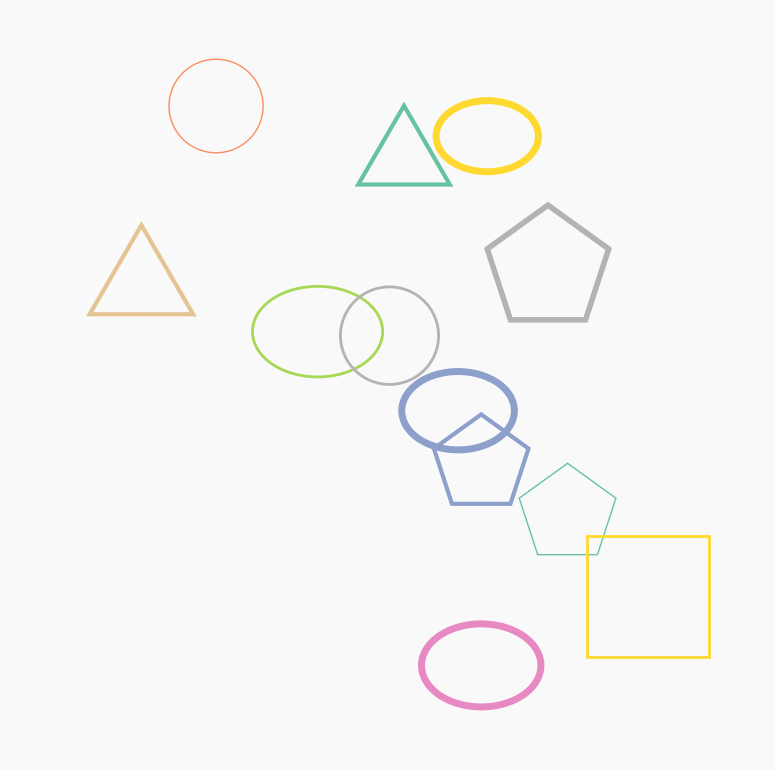[{"shape": "pentagon", "thickness": 0.5, "radius": 0.33, "center": [0.732, 0.333]}, {"shape": "triangle", "thickness": 1.5, "radius": 0.34, "center": [0.521, 0.794]}, {"shape": "circle", "thickness": 0.5, "radius": 0.3, "center": [0.279, 0.862]}, {"shape": "pentagon", "thickness": 1.5, "radius": 0.32, "center": [0.621, 0.398]}, {"shape": "oval", "thickness": 2.5, "radius": 0.36, "center": [0.591, 0.467]}, {"shape": "oval", "thickness": 2.5, "radius": 0.39, "center": [0.621, 0.136]}, {"shape": "oval", "thickness": 1, "radius": 0.42, "center": [0.41, 0.569]}, {"shape": "square", "thickness": 1, "radius": 0.39, "center": [0.836, 0.225]}, {"shape": "oval", "thickness": 2.5, "radius": 0.33, "center": [0.629, 0.823]}, {"shape": "triangle", "thickness": 1.5, "radius": 0.39, "center": [0.182, 0.63]}, {"shape": "circle", "thickness": 1, "radius": 0.32, "center": [0.503, 0.564]}, {"shape": "pentagon", "thickness": 2, "radius": 0.41, "center": [0.707, 0.651]}]